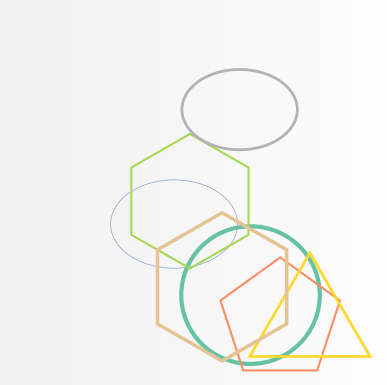[{"shape": "circle", "thickness": 3, "radius": 0.89, "center": [0.647, 0.234]}, {"shape": "pentagon", "thickness": 1.5, "radius": 0.81, "center": [0.723, 0.169]}, {"shape": "oval", "thickness": 0.5, "radius": 0.82, "center": [0.449, 0.418]}, {"shape": "hexagon", "thickness": 1.5, "radius": 0.87, "center": [0.49, 0.477]}, {"shape": "triangle", "thickness": 2, "radius": 0.9, "center": [0.8, 0.164]}, {"shape": "hexagon", "thickness": 2.5, "radius": 0.96, "center": [0.573, 0.255]}, {"shape": "oval", "thickness": 2, "radius": 0.74, "center": [0.618, 0.715]}]